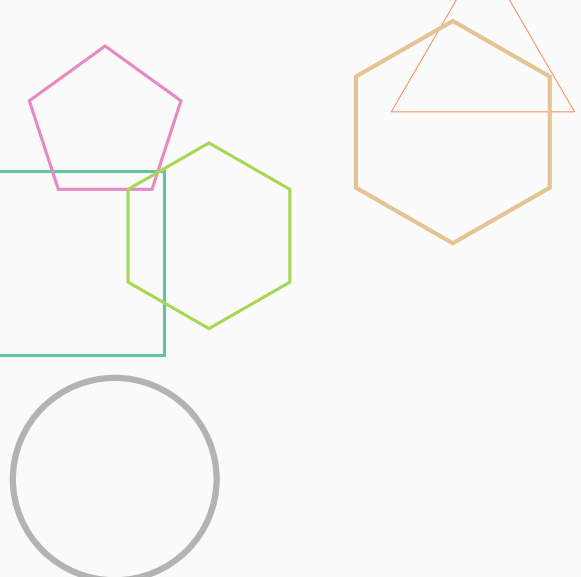[{"shape": "square", "thickness": 1.5, "radius": 0.8, "center": [0.122, 0.544]}, {"shape": "triangle", "thickness": 0.5, "radius": 0.91, "center": [0.831, 0.896]}, {"shape": "pentagon", "thickness": 1.5, "radius": 0.69, "center": [0.181, 0.782]}, {"shape": "hexagon", "thickness": 1.5, "radius": 0.8, "center": [0.36, 0.591]}, {"shape": "hexagon", "thickness": 2, "radius": 0.96, "center": [0.779, 0.77]}, {"shape": "circle", "thickness": 3, "radius": 0.88, "center": [0.197, 0.17]}]